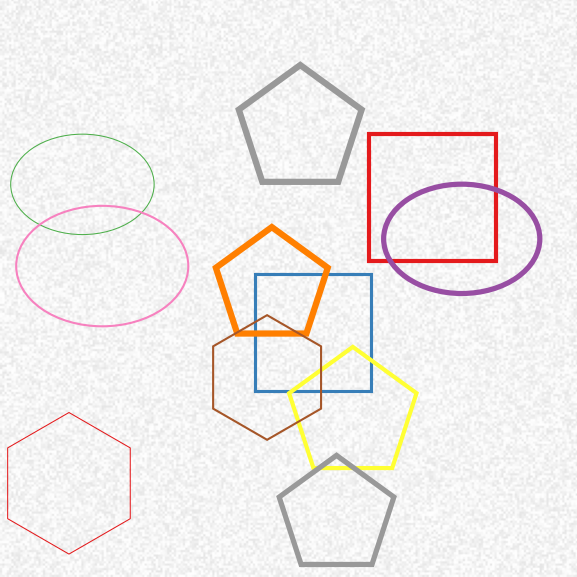[{"shape": "square", "thickness": 2, "radius": 0.55, "center": [0.749, 0.657]}, {"shape": "hexagon", "thickness": 0.5, "radius": 0.61, "center": [0.119, 0.162]}, {"shape": "square", "thickness": 1.5, "radius": 0.51, "center": [0.542, 0.423]}, {"shape": "oval", "thickness": 0.5, "radius": 0.62, "center": [0.143, 0.68]}, {"shape": "oval", "thickness": 2.5, "radius": 0.68, "center": [0.8, 0.586]}, {"shape": "pentagon", "thickness": 3, "radius": 0.51, "center": [0.471, 0.504]}, {"shape": "pentagon", "thickness": 2, "radius": 0.58, "center": [0.611, 0.282]}, {"shape": "hexagon", "thickness": 1, "radius": 0.54, "center": [0.463, 0.345]}, {"shape": "oval", "thickness": 1, "radius": 0.75, "center": [0.177, 0.538]}, {"shape": "pentagon", "thickness": 2.5, "radius": 0.52, "center": [0.583, 0.106]}, {"shape": "pentagon", "thickness": 3, "radius": 0.56, "center": [0.52, 0.775]}]